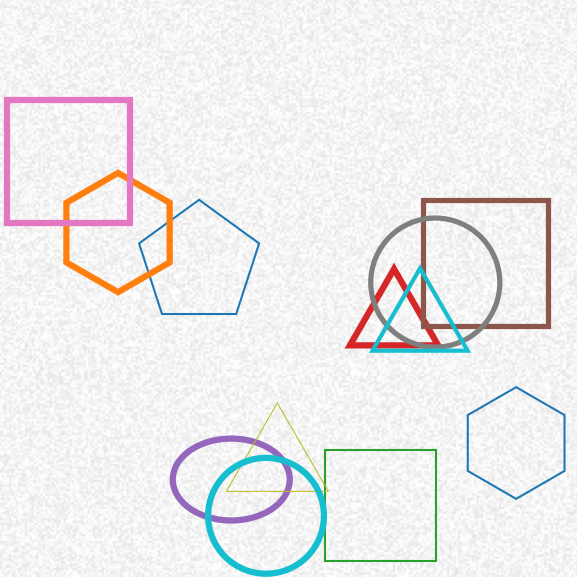[{"shape": "hexagon", "thickness": 1, "radius": 0.48, "center": [0.894, 0.232]}, {"shape": "pentagon", "thickness": 1, "radius": 0.55, "center": [0.345, 0.544]}, {"shape": "hexagon", "thickness": 3, "radius": 0.52, "center": [0.204, 0.596]}, {"shape": "square", "thickness": 1, "radius": 0.48, "center": [0.658, 0.124]}, {"shape": "triangle", "thickness": 3, "radius": 0.44, "center": [0.682, 0.445]}, {"shape": "oval", "thickness": 3, "radius": 0.51, "center": [0.4, 0.169]}, {"shape": "square", "thickness": 2.5, "radius": 0.54, "center": [0.84, 0.544]}, {"shape": "square", "thickness": 3, "radius": 0.53, "center": [0.119, 0.719]}, {"shape": "circle", "thickness": 2.5, "radius": 0.56, "center": [0.754, 0.51]}, {"shape": "triangle", "thickness": 0.5, "radius": 0.51, "center": [0.48, 0.199]}, {"shape": "circle", "thickness": 3, "radius": 0.5, "center": [0.461, 0.106]}, {"shape": "triangle", "thickness": 2, "radius": 0.48, "center": [0.727, 0.439]}]